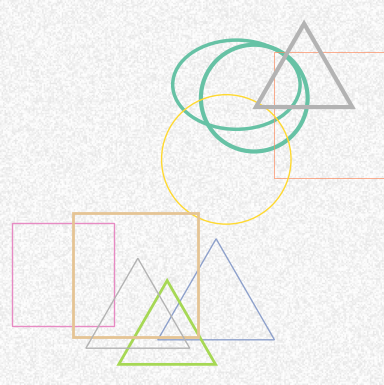[{"shape": "circle", "thickness": 3, "radius": 0.69, "center": [0.66, 0.745]}, {"shape": "oval", "thickness": 2.5, "radius": 0.83, "center": [0.614, 0.78]}, {"shape": "square", "thickness": 0.5, "radius": 0.82, "center": [0.875, 0.701]}, {"shape": "triangle", "thickness": 1, "radius": 0.87, "center": [0.561, 0.205]}, {"shape": "square", "thickness": 1, "radius": 0.67, "center": [0.163, 0.287]}, {"shape": "triangle", "thickness": 2, "radius": 0.73, "center": [0.434, 0.126]}, {"shape": "circle", "thickness": 1, "radius": 0.84, "center": [0.588, 0.586]}, {"shape": "square", "thickness": 2, "radius": 0.81, "center": [0.352, 0.285]}, {"shape": "triangle", "thickness": 3, "radius": 0.72, "center": [0.79, 0.794]}, {"shape": "triangle", "thickness": 1, "radius": 0.78, "center": [0.358, 0.173]}]